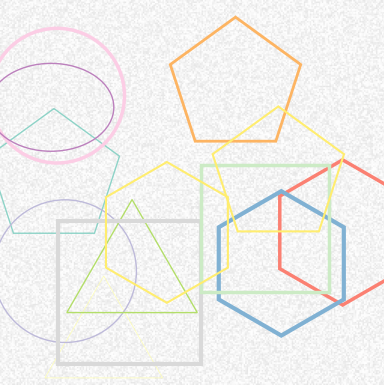[{"shape": "pentagon", "thickness": 1, "radius": 0.89, "center": [0.14, 0.539]}, {"shape": "triangle", "thickness": 0.5, "radius": 0.88, "center": [0.269, 0.107]}, {"shape": "circle", "thickness": 1, "radius": 0.93, "center": [0.169, 0.296]}, {"shape": "hexagon", "thickness": 2.5, "radius": 0.94, "center": [0.89, 0.396]}, {"shape": "hexagon", "thickness": 3, "radius": 0.94, "center": [0.731, 0.316]}, {"shape": "pentagon", "thickness": 2, "radius": 0.89, "center": [0.612, 0.777]}, {"shape": "triangle", "thickness": 1, "radius": 0.98, "center": [0.343, 0.286]}, {"shape": "circle", "thickness": 2.5, "radius": 0.87, "center": [0.148, 0.752]}, {"shape": "square", "thickness": 3, "radius": 0.93, "center": [0.337, 0.24]}, {"shape": "oval", "thickness": 1, "radius": 0.82, "center": [0.133, 0.721]}, {"shape": "square", "thickness": 2.5, "radius": 0.83, "center": [0.688, 0.407]}, {"shape": "hexagon", "thickness": 1.5, "radius": 0.91, "center": [0.434, 0.396]}, {"shape": "pentagon", "thickness": 1.5, "radius": 0.9, "center": [0.723, 0.544]}]